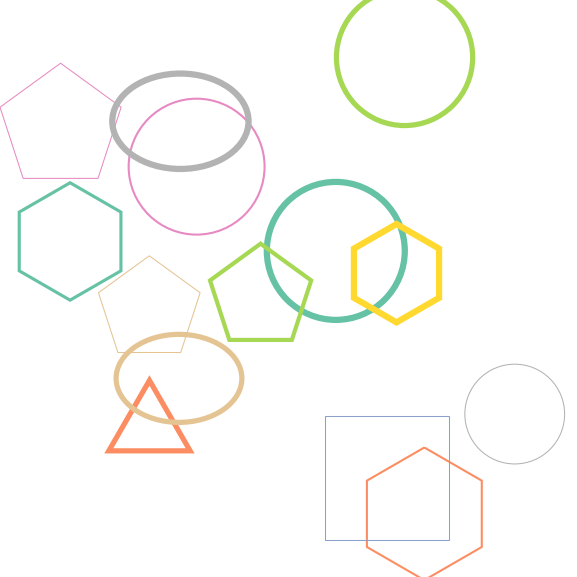[{"shape": "circle", "thickness": 3, "radius": 0.6, "center": [0.581, 0.565]}, {"shape": "hexagon", "thickness": 1.5, "radius": 0.51, "center": [0.121, 0.581]}, {"shape": "triangle", "thickness": 2.5, "radius": 0.41, "center": [0.259, 0.259]}, {"shape": "hexagon", "thickness": 1, "radius": 0.57, "center": [0.735, 0.109]}, {"shape": "square", "thickness": 0.5, "radius": 0.54, "center": [0.67, 0.172]}, {"shape": "pentagon", "thickness": 0.5, "radius": 0.55, "center": [0.105, 0.779]}, {"shape": "circle", "thickness": 1, "radius": 0.59, "center": [0.34, 0.711]}, {"shape": "pentagon", "thickness": 2, "radius": 0.46, "center": [0.451, 0.485]}, {"shape": "circle", "thickness": 2.5, "radius": 0.59, "center": [0.701, 0.9]}, {"shape": "hexagon", "thickness": 3, "radius": 0.43, "center": [0.687, 0.526]}, {"shape": "oval", "thickness": 2.5, "radius": 0.54, "center": [0.31, 0.344]}, {"shape": "pentagon", "thickness": 0.5, "radius": 0.46, "center": [0.259, 0.464]}, {"shape": "oval", "thickness": 3, "radius": 0.59, "center": [0.312, 0.789]}, {"shape": "circle", "thickness": 0.5, "radius": 0.43, "center": [0.891, 0.282]}]